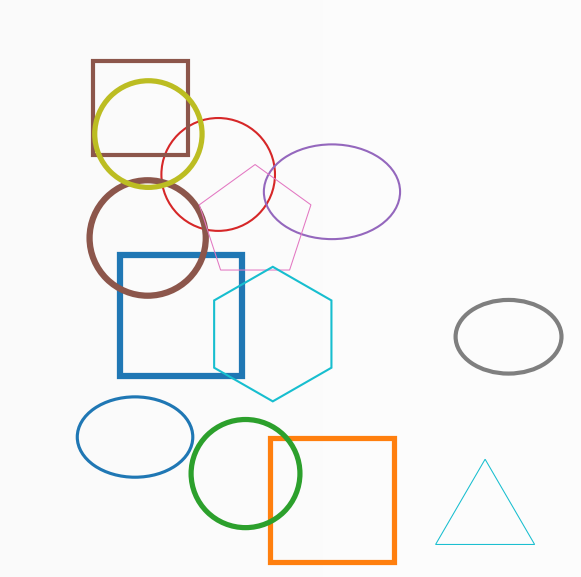[{"shape": "square", "thickness": 3, "radius": 0.53, "center": [0.312, 0.453]}, {"shape": "oval", "thickness": 1.5, "radius": 0.5, "center": [0.232, 0.242]}, {"shape": "square", "thickness": 2.5, "radius": 0.54, "center": [0.571, 0.133]}, {"shape": "circle", "thickness": 2.5, "radius": 0.47, "center": [0.422, 0.179]}, {"shape": "circle", "thickness": 1, "radius": 0.49, "center": [0.375, 0.697]}, {"shape": "oval", "thickness": 1, "radius": 0.59, "center": [0.571, 0.667]}, {"shape": "circle", "thickness": 3, "radius": 0.5, "center": [0.254, 0.587]}, {"shape": "square", "thickness": 2, "radius": 0.41, "center": [0.241, 0.812]}, {"shape": "pentagon", "thickness": 0.5, "radius": 0.5, "center": [0.439, 0.613]}, {"shape": "oval", "thickness": 2, "radius": 0.46, "center": [0.875, 0.416]}, {"shape": "circle", "thickness": 2.5, "radius": 0.46, "center": [0.255, 0.767]}, {"shape": "triangle", "thickness": 0.5, "radius": 0.49, "center": [0.835, 0.106]}, {"shape": "hexagon", "thickness": 1, "radius": 0.58, "center": [0.469, 0.421]}]